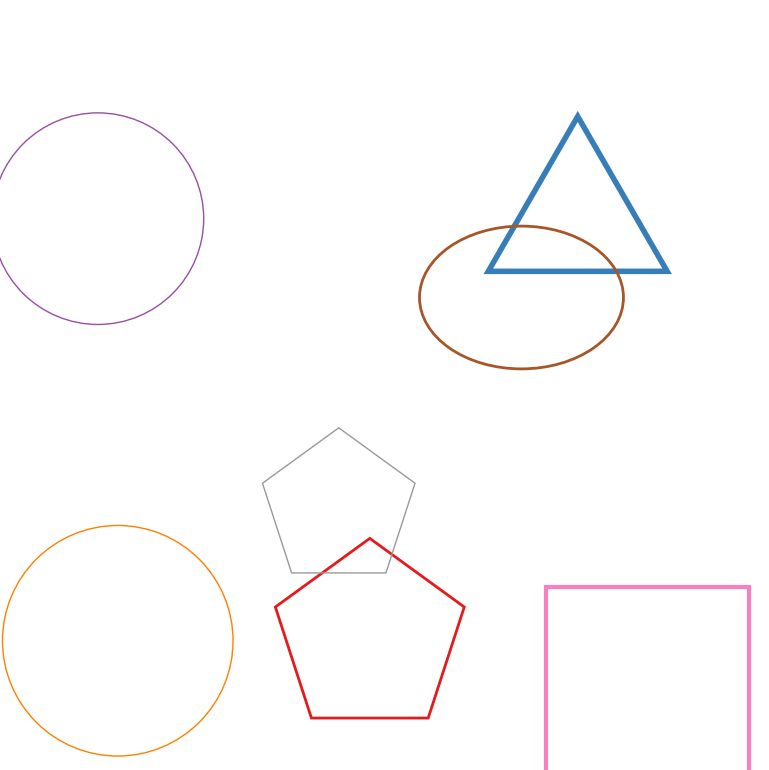[{"shape": "pentagon", "thickness": 1, "radius": 0.64, "center": [0.48, 0.172]}, {"shape": "triangle", "thickness": 2, "radius": 0.67, "center": [0.75, 0.715]}, {"shape": "circle", "thickness": 0.5, "radius": 0.69, "center": [0.127, 0.716]}, {"shape": "circle", "thickness": 0.5, "radius": 0.75, "center": [0.153, 0.168]}, {"shape": "oval", "thickness": 1, "radius": 0.66, "center": [0.677, 0.614]}, {"shape": "square", "thickness": 1.5, "radius": 0.66, "center": [0.841, 0.105]}, {"shape": "pentagon", "thickness": 0.5, "radius": 0.52, "center": [0.44, 0.34]}]